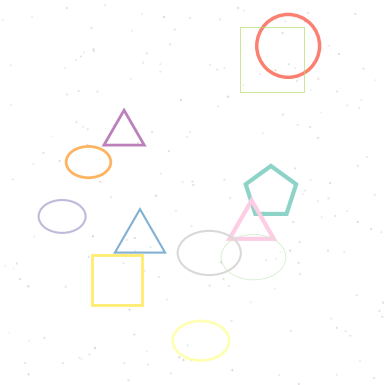[{"shape": "pentagon", "thickness": 3, "radius": 0.34, "center": [0.704, 0.5]}, {"shape": "oval", "thickness": 2, "radius": 0.37, "center": [0.522, 0.115]}, {"shape": "oval", "thickness": 1.5, "radius": 0.3, "center": [0.161, 0.438]}, {"shape": "circle", "thickness": 2.5, "radius": 0.41, "center": [0.749, 0.881]}, {"shape": "triangle", "thickness": 1.5, "radius": 0.38, "center": [0.364, 0.382]}, {"shape": "oval", "thickness": 2, "radius": 0.29, "center": [0.23, 0.579]}, {"shape": "square", "thickness": 0.5, "radius": 0.42, "center": [0.707, 0.846]}, {"shape": "triangle", "thickness": 3, "radius": 0.33, "center": [0.654, 0.413]}, {"shape": "oval", "thickness": 1.5, "radius": 0.41, "center": [0.544, 0.343]}, {"shape": "triangle", "thickness": 2, "radius": 0.3, "center": [0.322, 0.653]}, {"shape": "oval", "thickness": 0.5, "radius": 0.42, "center": [0.658, 0.332]}, {"shape": "square", "thickness": 2, "radius": 0.33, "center": [0.304, 0.272]}]